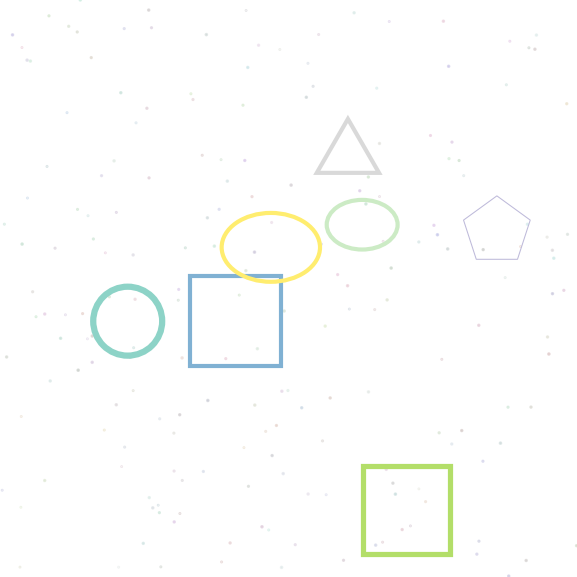[{"shape": "circle", "thickness": 3, "radius": 0.3, "center": [0.221, 0.443]}, {"shape": "pentagon", "thickness": 0.5, "radius": 0.3, "center": [0.86, 0.599]}, {"shape": "square", "thickness": 2, "radius": 0.39, "center": [0.408, 0.443]}, {"shape": "square", "thickness": 2.5, "radius": 0.38, "center": [0.704, 0.116]}, {"shape": "triangle", "thickness": 2, "radius": 0.31, "center": [0.602, 0.731]}, {"shape": "oval", "thickness": 2, "radius": 0.31, "center": [0.627, 0.61]}, {"shape": "oval", "thickness": 2, "radius": 0.43, "center": [0.469, 0.571]}]